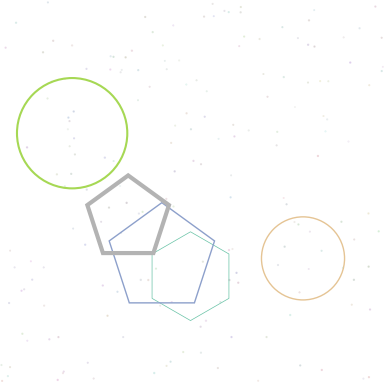[{"shape": "hexagon", "thickness": 0.5, "radius": 0.58, "center": [0.495, 0.283]}, {"shape": "pentagon", "thickness": 1, "radius": 0.72, "center": [0.42, 0.33]}, {"shape": "circle", "thickness": 1.5, "radius": 0.72, "center": [0.187, 0.654]}, {"shape": "circle", "thickness": 1, "radius": 0.54, "center": [0.787, 0.329]}, {"shape": "pentagon", "thickness": 3, "radius": 0.56, "center": [0.333, 0.433]}]